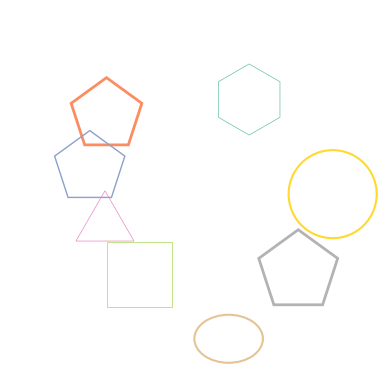[{"shape": "hexagon", "thickness": 0.5, "radius": 0.46, "center": [0.647, 0.742]}, {"shape": "pentagon", "thickness": 2, "radius": 0.48, "center": [0.277, 0.702]}, {"shape": "pentagon", "thickness": 1, "radius": 0.48, "center": [0.233, 0.565]}, {"shape": "triangle", "thickness": 0.5, "radius": 0.44, "center": [0.273, 0.417]}, {"shape": "square", "thickness": 0.5, "radius": 0.42, "center": [0.362, 0.287]}, {"shape": "circle", "thickness": 1.5, "radius": 0.57, "center": [0.864, 0.496]}, {"shape": "oval", "thickness": 1.5, "radius": 0.45, "center": [0.594, 0.12]}, {"shape": "pentagon", "thickness": 2, "radius": 0.54, "center": [0.775, 0.296]}]